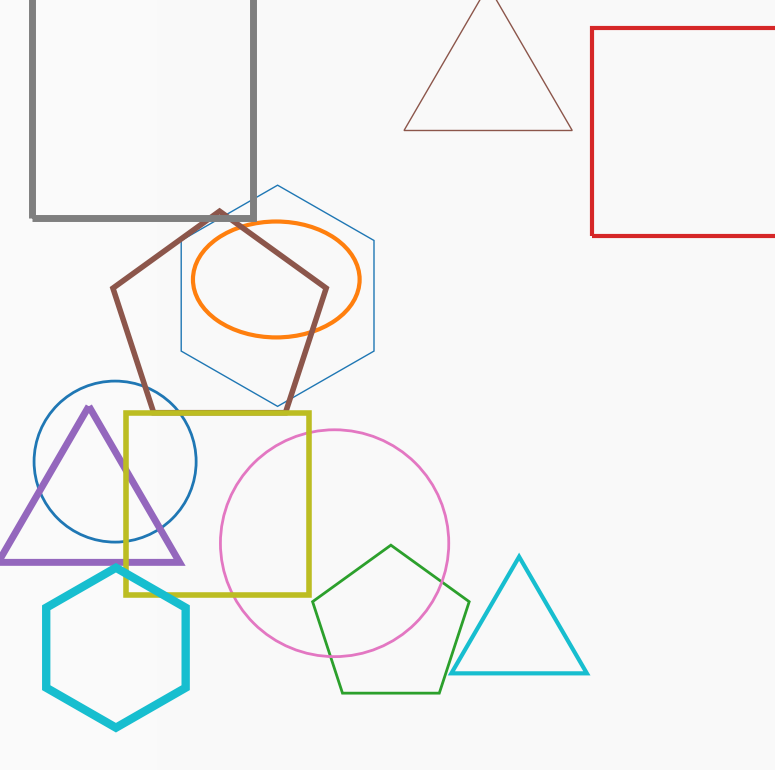[{"shape": "circle", "thickness": 1, "radius": 0.52, "center": [0.149, 0.401]}, {"shape": "hexagon", "thickness": 0.5, "radius": 0.72, "center": [0.358, 0.616]}, {"shape": "oval", "thickness": 1.5, "radius": 0.54, "center": [0.356, 0.637]}, {"shape": "pentagon", "thickness": 1, "radius": 0.53, "center": [0.504, 0.186]}, {"shape": "square", "thickness": 1.5, "radius": 0.68, "center": [0.9, 0.828]}, {"shape": "triangle", "thickness": 2.5, "radius": 0.68, "center": [0.115, 0.337]}, {"shape": "pentagon", "thickness": 2, "radius": 0.72, "center": [0.283, 0.581]}, {"shape": "triangle", "thickness": 0.5, "radius": 0.63, "center": [0.63, 0.893]}, {"shape": "circle", "thickness": 1, "radius": 0.74, "center": [0.432, 0.295]}, {"shape": "square", "thickness": 2.5, "radius": 0.71, "center": [0.184, 0.859]}, {"shape": "square", "thickness": 2, "radius": 0.59, "center": [0.281, 0.346]}, {"shape": "triangle", "thickness": 1.5, "radius": 0.5, "center": [0.67, 0.176]}, {"shape": "hexagon", "thickness": 3, "radius": 0.52, "center": [0.15, 0.159]}]